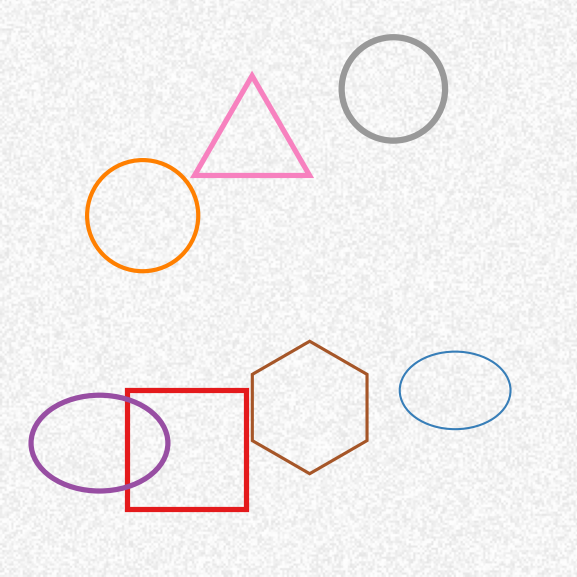[{"shape": "square", "thickness": 2.5, "radius": 0.51, "center": [0.323, 0.221]}, {"shape": "oval", "thickness": 1, "radius": 0.48, "center": [0.788, 0.323]}, {"shape": "oval", "thickness": 2.5, "radius": 0.59, "center": [0.172, 0.232]}, {"shape": "circle", "thickness": 2, "radius": 0.48, "center": [0.247, 0.626]}, {"shape": "hexagon", "thickness": 1.5, "radius": 0.57, "center": [0.536, 0.294]}, {"shape": "triangle", "thickness": 2.5, "radius": 0.58, "center": [0.436, 0.753]}, {"shape": "circle", "thickness": 3, "radius": 0.45, "center": [0.681, 0.845]}]